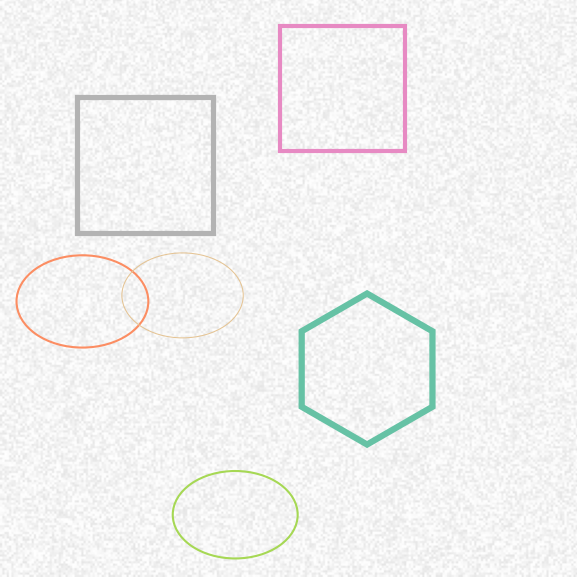[{"shape": "hexagon", "thickness": 3, "radius": 0.65, "center": [0.636, 0.36]}, {"shape": "oval", "thickness": 1, "radius": 0.57, "center": [0.143, 0.477]}, {"shape": "square", "thickness": 2, "radius": 0.54, "center": [0.593, 0.846]}, {"shape": "oval", "thickness": 1, "radius": 0.54, "center": [0.407, 0.108]}, {"shape": "oval", "thickness": 0.5, "radius": 0.53, "center": [0.316, 0.488]}, {"shape": "square", "thickness": 2.5, "radius": 0.59, "center": [0.252, 0.713]}]